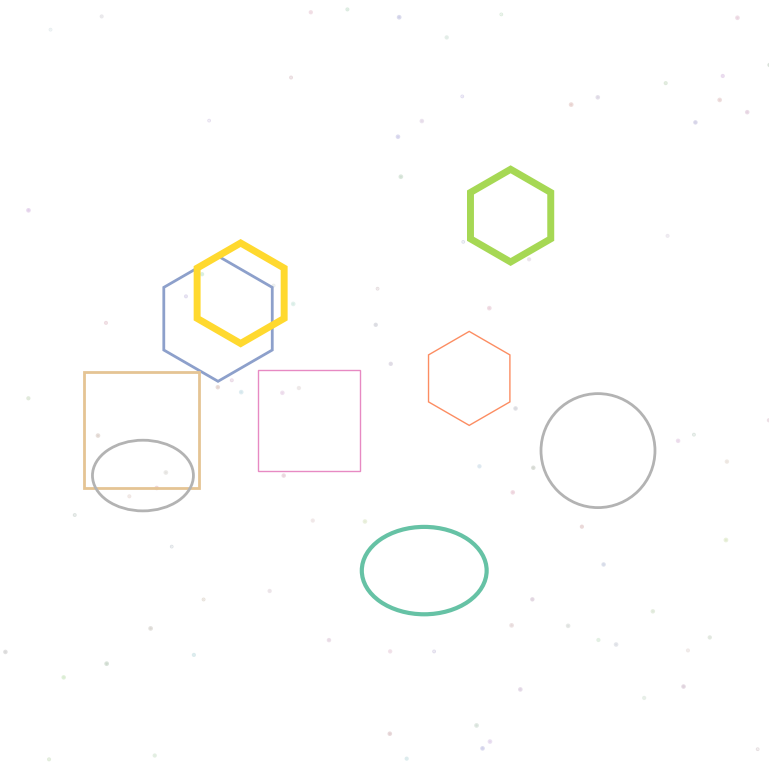[{"shape": "oval", "thickness": 1.5, "radius": 0.41, "center": [0.551, 0.259]}, {"shape": "hexagon", "thickness": 0.5, "radius": 0.31, "center": [0.609, 0.509]}, {"shape": "hexagon", "thickness": 1, "radius": 0.41, "center": [0.283, 0.586]}, {"shape": "square", "thickness": 0.5, "radius": 0.33, "center": [0.401, 0.454]}, {"shape": "hexagon", "thickness": 2.5, "radius": 0.3, "center": [0.663, 0.72]}, {"shape": "hexagon", "thickness": 2.5, "radius": 0.33, "center": [0.313, 0.619]}, {"shape": "square", "thickness": 1, "radius": 0.37, "center": [0.184, 0.442]}, {"shape": "oval", "thickness": 1, "radius": 0.33, "center": [0.186, 0.382]}, {"shape": "circle", "thickness": 1, "radius": 0.37, "center": [0.777, 0.415]}]